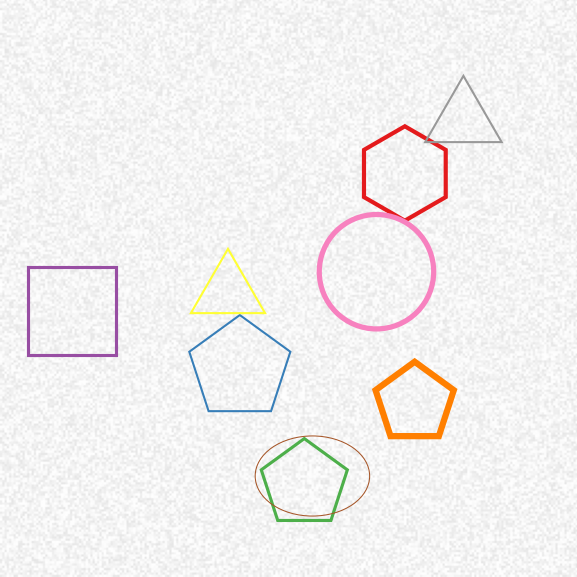[{"shape": "hexagon", "thickness": 2, "radius": 0.41, "center": [0.701, 0.699]}, {"shape": "pentagon", "thickness": 1, "radius": 0.46, "center": [0.415, 0.362]}, {"shape": "pentagon", "thickness": 1.5, "radius": 0.39, "center": [0.527, 0.161]}, {"shape": "square", "thickness": 1.5, "radius": 0.38, "center": [0.124, 0.461]}, {"shape": "pentagon", "thickness": 3, "radius": 0.36, "center": [0.718, 0.302]}, {"shape": "triangle", "thickness": 1, "radius": 0.37, "center": [0.395, 0.494]}, {"shape": "oval", "thickness": 0.5, "radius": 0.5, "center": [0.541, 0.175]}, {"shape": "circle", "thickness": 2.5, "radius": 0.5, "center": [0.652, 0.529]}, {"shape": "triangle", "thickness": 1, "radius": 0.38, "center": [0.802, 0.791]}]